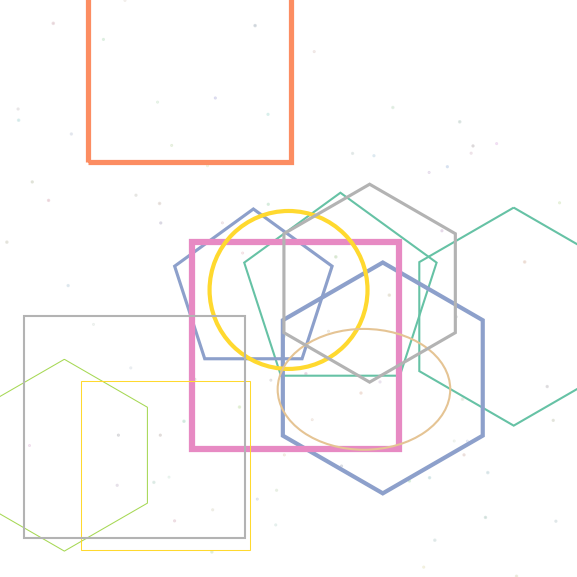[{"shape": "hexagon", "thickness": 1, "radius": 0.94, "center": [0.89, 0.451]}, {"shape": "pentagon", "thickness": 1, "radius": 0.88, "center": [0.589, 0.49]}, {"shape": "square", "thickness": 2.5, "radius": 0.88, "center": [0.328, 0.894]}, {"shape": "pentagon", "thickness": 1.5, "radius": 0.72, "center": [0.439, 0.494]}, {"shape": "hexagon", "thickness": 2, "radius": 1.0, "center": [0.663, 0.345]}, {"shape": "square", "thickness": 3, "radius": 0.9, "center": [0.512, 0.402]}, {"shape": "hexagon", "thickness": 0.5, "radius": 0.83, "center": [0.111, 0.211]}, {"shape": "circle", "thickness": 2, "radius": 0.68, "center": [0.5, 0.497]}, {"shape": "square", "thickness": 0.5, "radius": 0.73, "center": [0.287, 0.193]}, {"shape": "oval", "thickness": 1, "radius": 0.75, "center": [0.63, 0.325]}, {"shape": "hexagon", "thickness": 1.5, "radius": 0.86, "center": [0.64, 0.509]}, {"shape": "square", "thickness": 1, "radius": 0.96, "center": [0.233, 0.26]}]